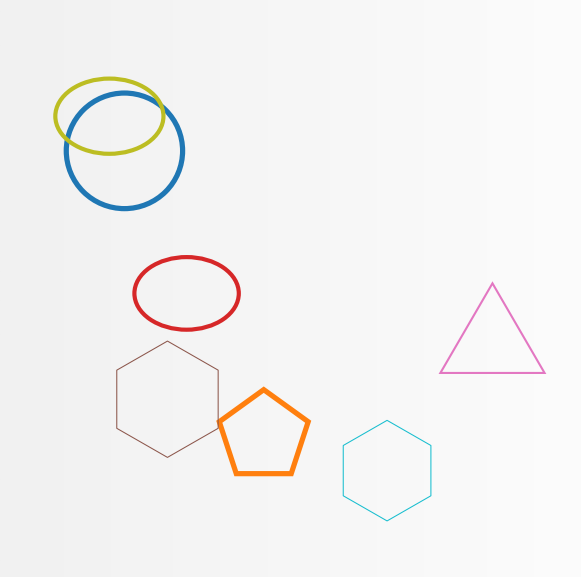[{"shape": "circle", "thickness": 2.5, "radius": 0.5, "center": [0.214, 0.738]}, {"shape": "pentagon", "thickness": 2.5, "radius": 0.4, "center": [0.454, 0.244]}, {"shape": "oval", "thickness": 2, "radius": 0.45, "center": [0.321, 0.491]}, {"shape": "hexagon", "thickness": 0.5, "radius": 0.5, "center": [0.288, 0.308]}, {"shape": "triangle", "thickness": 1, "radius": 0.52, "center": [0.847, 0.405]}, {"shape": "oval", "thickness": 2, "radius": 0.47, "center": [0.188, 0.798]}, {"shape": "hexagon", "thickness": 0.5, "radius": 0.44, "center": [0.666, 0.184]}]